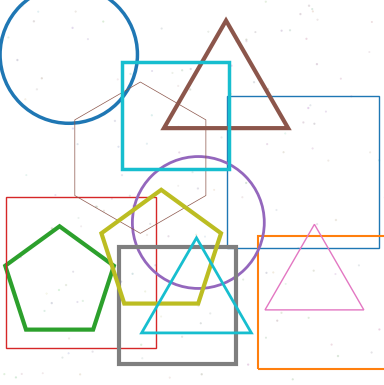[{"shape": "circle", "thickness": 2.5, "radius": 0.89, "center": [0.179, 0.858]}, {"shape": "square", "thickness": 1, "radius": 0.99, "center": [0.787, 0.553]}, {"shape": "square", "thickness": 1.5, "radius": 0.87, "center": [0.843, 0.214]}, {"shape": "pentagon", "thickness": 3, "radius": 0.74, "center": [0.155, 0.264]}, {"shape": "square", "thickness": 1, "radius": 0.98, "center": [0.21, 0.292]}, {"shape": "circle", "thickness": 2, "radius": 0.86, "center": [0.515, 0.422]}, {"shape": "triangle", "thickness": 3, "radius": 0.93, "center": [0.587, 0.76]}, {"shape": "hexagon", "thickness": 0.5, "radius": 0.98, "center": [0.365, 0.59]}, {"shape": "triangle", "thickness": 1, "radius": 0.74, "center": [0.817, 0.269]}, {"shape": "square", "thickness": 3, "radius": 0.76, "center": [0.462, 0.207]}, {"shape": "pentagon", "thickness": 3, "radius": 0.82, "center": [0.419, 0.344]}, {"shape": "square", "thickness": 2.5, "radius": 0.69, "center": [0.456, 0.7]}, {"shape": "triangle", "thickness": 2, "radius": 0.82, "center": [0.51, 0.218]}]